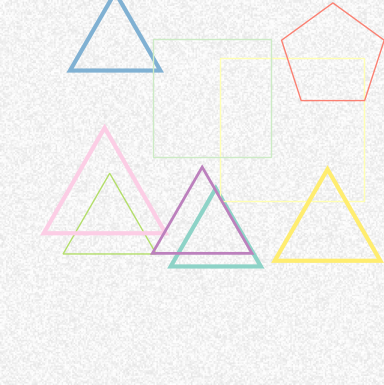[{"shape": "triangle", "thickness": 3, "radius": 0.68, "center": [0.56, 0.376]}, {"shape": "square", "thickness": 1, "radius": 0.93, "center": [0.758, 0.664]}, {"shape": "pentagon", "thickness": 1, "radius": 0.7, "center": [0.865, 0.852]}, {"shape": "triangle", "thickness": 3, "radius": 0.68, "center": [0.299, 0.885]}, {"shape": "triangle", "thickness": 1, "radius": 0.7, "center": [0.285, 0.41]}, {"shape": "triangle", "thickness": 3, "radius": 0.91, "center": [0.272, 0.486]}, {"shape": "triangle", "thickness": 2, "radius": 0.75, "center": [0.525, 0.417]}, {"shape": "square", "thickness": 1, "radius": 0.77, "center": [0.551, 0.746]}, {"shape": "triangle", "thickness": 3, "radius": 0.79, "center": [0.851, 0.402]}]